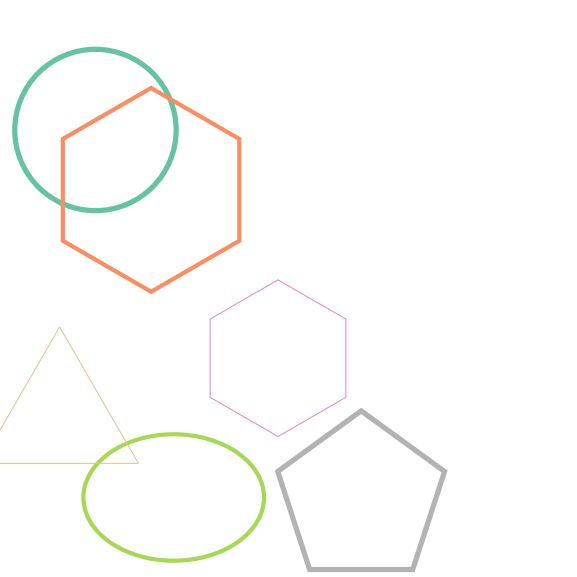[{"shape": "circle", "thickness": 2.5, "radius": 0.7, "center": [0.165, 0.774]}, {"shape": "hexagon", "thickness": 2, "radius": 0.88, "center": [0.262, 0.67]}, {"shape": "hexagon", "thickness": 0.5, "radius": 0.68, "center": [0.481, 0.379]}, {"shape": "oval", "thickness": 2, "radius": 0.78, "center": [0.301, 0.138]}, {"shape": "triangle", "thickness": 0.5, "radius": 0.79, "center": [0.103, 0.275]}, {"shape": "pentagon", "thickness": 2.5, "radius": 0.76, "center": [0.625, 0.136]}]